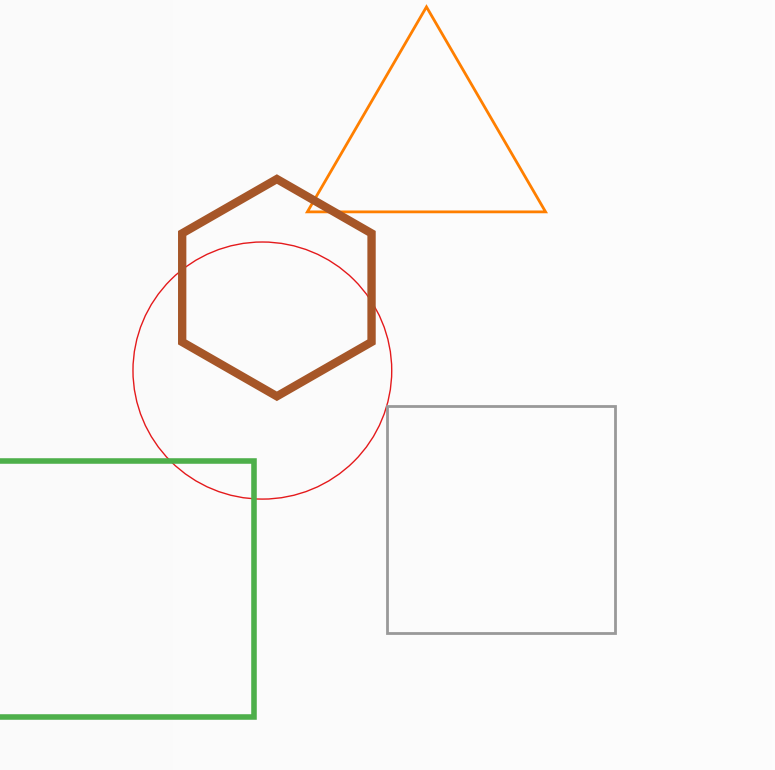[{"shape": "circle", "thickness": 0.5, "radius": 0.83, "center": [0.339, 0.519]}, {"shape": "square", "thickness": 2, "radius": 0.83, "center": [0.162, 0.235]}, {"shape": "triangle", "thickness": 1, "radius": 0.89, "center": [0.55, 0.814]}, {"shape": "hexagon", "thickness": 3, "radius": 0.71, "center": [0.357, 0.626]}, {"shape": "square", "thickness": 1, "radius": 0.74, "center": [0.646, 0.325]}]